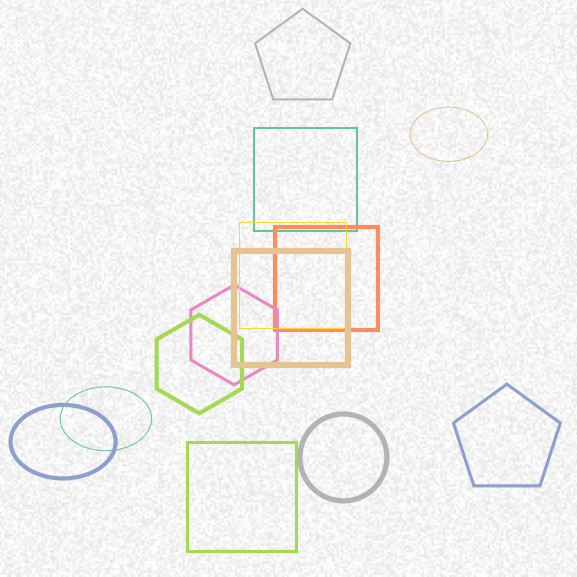[{"shape": "square", "thickness": 1, "radius": 0.44, "center": [0.529, 0.689]}, {"shape": "oval", "thickness": 0.5, "radius": 0.4, "center": [0.183, 0.274]}, {"shape": "square", "thickness": 2, "radius": 0.45, "center": [0.565, 0.517]}, {"shape": "pentagon", "thickness": 1.5, "radius": 0.49, "center": [0.878, 0.237]}, {"shape": "oval", "thickness": 2, "radius": 0.46, "center": [0.109, 0.234]}, {"shape": "hexagon", "thickness": 1.5, "radius": 0.43, "center": [0.405, 0.419]}, {"shape": "hexagon", "thickness": 2, "radius": 0.43, "center": [0.345, 0.369]}, {"shape": "square", "thickness": 1.5, "radius": 0.47, "center": [0.418, 0.14]}, {"shape": "square", "thickness": 0.5, "radius": 0.46, "center": [0.507, 0.523]}, {"shape": "oval", "thickness": 0.5, "radius": 0.34, "center": [0.777, 0.767]}, {"shape": "square", "thickness": 3, "radius": 0.49, "center": [0.504, 0.465]}, {"shape": "circle", "thickness": 2.5, "radius": 0.38, "center": [0.595, 0.207]}, {"shape": "pentagon", "thickness": 1, "radius": 0.43, "center": [0.524, 0.897]}]